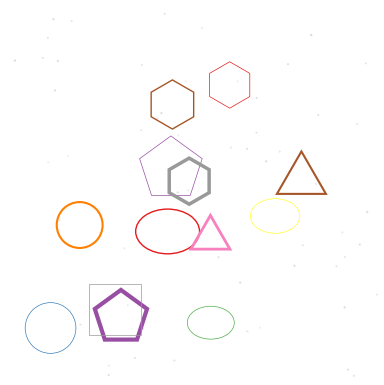[{"shape": "oval", "thickness": 1, "radius": 0.41, "center": [0.435, 0.399]}, {"shape": "hexagon", "thickness": 0.5, "radius": 0.3, "center": [0.597, 0.779]}, {"shape": "circle", "thickness": 0.5, "radius": 0.33, "center": [0.131, 0.148]}, {"shape": "oval", "thickness": 0.5, "radius": 0.31, "center": [0.548, 0.162]}, {"shape": "pentagon", "thickness": 0.5, "radius": 0.43, "center": [0.444, 0.561]}, {"shape": "pentagon", "thickness": 3, "radius": 0.36, "center": [0.314, 0.176]}, {"shape": "circle", "thickness": 1.5, "radius": 0.3, "center": [0.207, 0.416]}, {"shape": "oval", "thickness": 0.5, "radius": 0.32, "center": [0.715, 0.439]}, {"shape": "triangle", "thickness": 1.5, "radius": 0.37, "center": [0.783, 0.533]}, {"shape": "hexagon", "thickness": 1, "radius": 0.32, "center": [0.448, 0.729]}, {"shape": "triangle", "thickness": 2, "radius": 0.29, "center": [0.547, 0.382]}, {"shape": "hexagon", "thickness": 2.5, "radius": 0.3, "center": [0.491, 0.529]}, {"shape": "square", "thickness": 0.5, "radius": 0.34, "center": [0.3, 0.196]}]